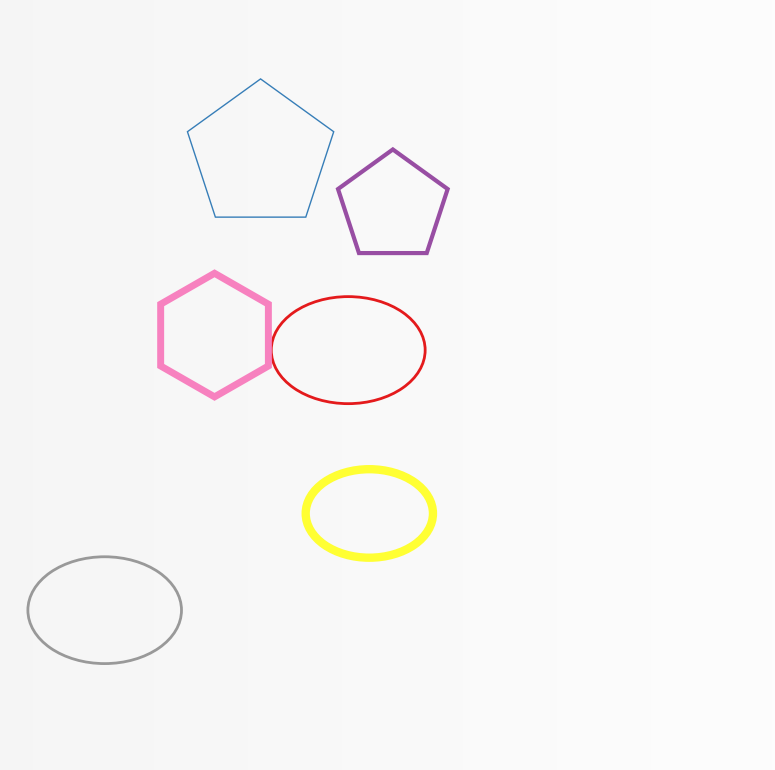[{"shape": "oval", "thickness": 1, "radius": 0.5, "center": [0.449, 0.545]}, {"shape": "pentagon", "thickness": 0.5, "radius": 0.5, "center": [0.336, 0.798]}, {"shape": "pentagon", "thickness": 1.5, "radius": 0.37, "center": [0.507, 0.732]}, {"shape": "oval", "thickness": 3, "radius": 0.41, "center": [0.477, 0.333]}, {"shape": "hexagon", "thickness": 2.5, "radius": 0.4, "center": [0.277, 0.565]}, {"shape": "oval", "thickness": 1, "radius": 0.5, "center": [0.135, 0.208]}]